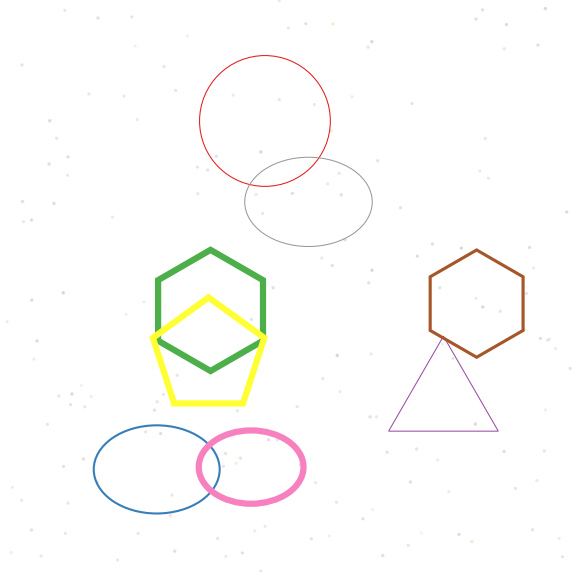[{"shape": "circle", "thickness": 0.5, "radius": 0.57, "center": [0.459, 0.79]}, {"shape": "oval", "thickness": 1, "radius": 0.55, "center": [0.271, 0.186]}, {"shape": "hexagon", "thickness": 3, "radius": 0.52, "center": [0.365, 0.462]}, {"shape": "triangle", "thickness": 0.5, "radius": 0.55, "center": [0.768, 0.307]}, {"shape": "pentagon", "thickness": 3, "radius": 0.51, "center": [0.361, 0.383]}, {"shape": "hexagon", "thickness": 1.5, "radius": 0.46, "center": [0.825, 0.473]}, {"shape": "oval", "thickness": 3, "radius": 0.45, "center": [0.435, 0.19]}, {"shape": "oval", "thickness": 0.5, "radius": 0.55, "center": [0.534, 0.65]}]